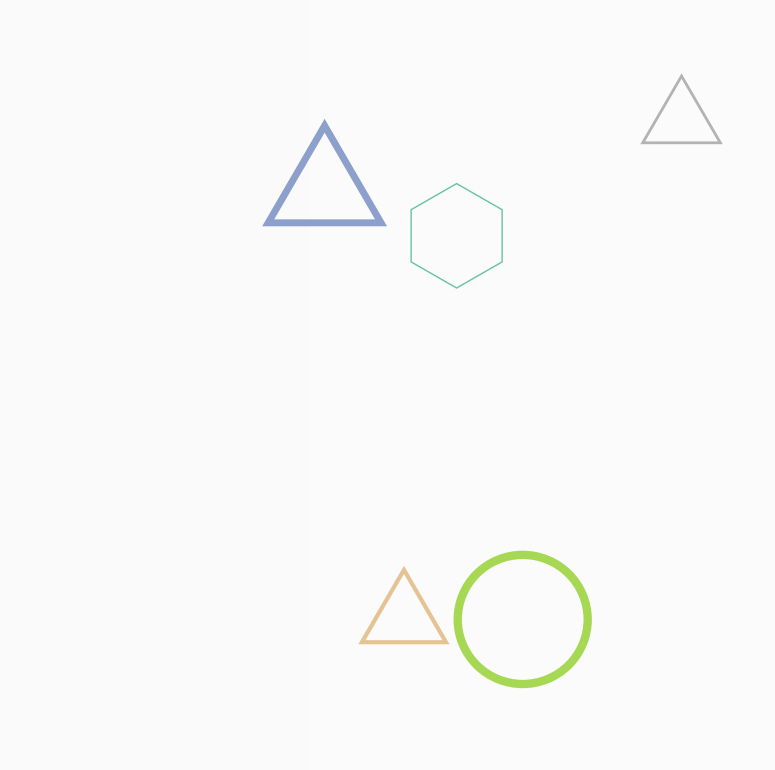[{"shape": "hexagon", "thickness": 0.5, "radius": 0.34, "center": [0.589, 0.694]}, {"shape": "triangle", "thickness": 2.5, "radius": 0.42, "center": [0.419, 0.753]}, {"shape": "circle", "thickness": 3, "radius": 0.42, "center": [0.674, 0.196]}, {"shape": "triangle", "thickness": 1.5, "radius": 0.31, "center": [0.521, 0.197]}, {"shape": "triangle", "thickness": 1, "radius": 0.29, "center": [0.879, 0.843]}]